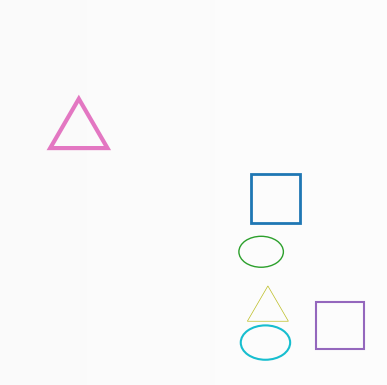[{"shape": "square", "thickness": 2, "radius": 0.32, "center": [0.71, 0.483]}, {"shape": "oval", "thickness": 1, "radius": 0.29, "center": [0.674, 0.346]}, {"shape": "square", "thickness": 1.5, "radius": 0.31, "center": [0.877, 0.155]}, {"shape": "triangle", "thickness": 3, "radius": 0.43, "center": [0.203, 0.658]}, {"shape": "triangle", "thickness": 0.5, "radius": 0.31, "center": [0.691, 0.196]}, {"shape": "oval", "thickness": 1.5, "radius": 0.32, "center": [0.685, 0.11]}]